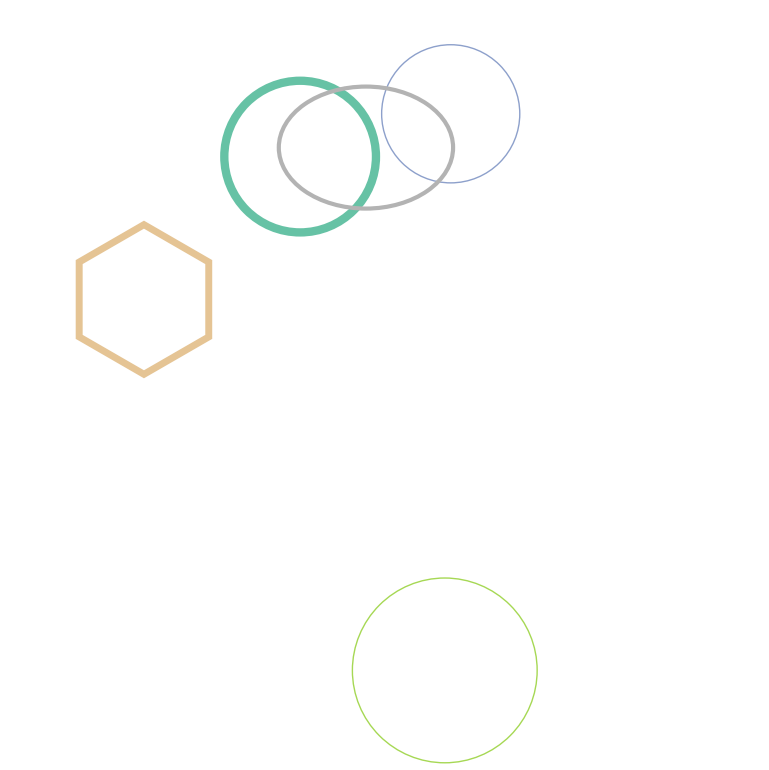[{"shape": "circle", "thickness": 3, "radius": 0.49, "center": [0.39, 0.797]}, {"shape": "circle", "thickness": 0.5, "radius": 0.45, "center": [0.585, 0.852]}, {"shape": "circle", "thickness": 0.5, "radius": 0.6, "center": [0.578, 0.129]}, {"shape": "hexagon", "thickness": 2.5, "radius": 0.49, "center": [0.187, 0.611]}, {"shape": "oval", "thickness": 1.5, "radius": 0.57, "center": [0.475, 0.808]}]